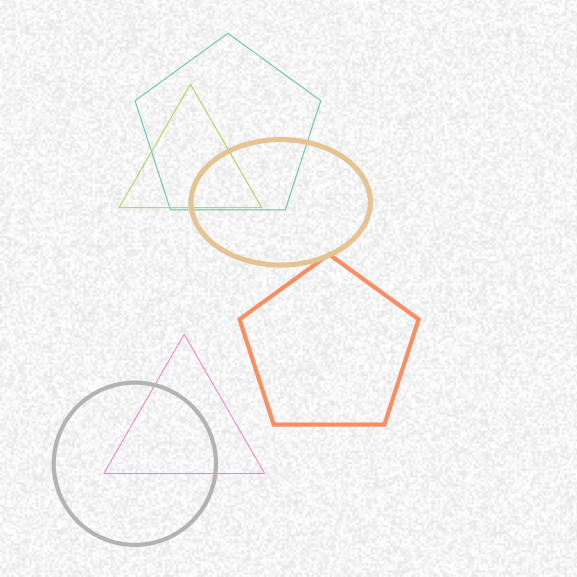[{"shape": "pentagon", "thickness": 0.5, "radius": 0.85, "center": [0.395, 0.772]}, {"shape": "pentagon", "thickness": 2, "radius": 0.82, "center": [0.57, 0.396]}, {"shape": "triangle", "thickness": 0.5, "radius": 0.8, "center": [0.319, 0.26]}, {"shape": "triangle", "thickness": 0.5, "radius": 0.71, "center": [0.33, 0.711]}, {"shape": "oval", "thickness": 2.5, "radius": 0.78, "center": [0.486, 0.649]}, {"shape": "circle", "thickness": 2, "radius": 0.7, "center": [0.234, 0.196]}]